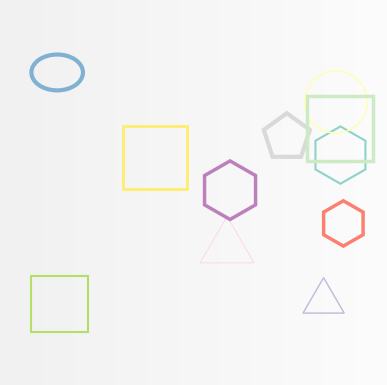[{"shape": "hexagon", "thickness": 1.5, "radius": 0.37, "center": [0.879, 0.597]}, {"shape": "circle", "thickness": 1, "radius": 0.4, "center": [0.867, 0.735]}, {"shape": "triangle", "thickness": 1, "radius": 0.31, "center": [0.835, 0.217]}, {"shape": "hexagon", "thickness": 2.5, "radius": 0.29, "center": [0.886, 0.42]}, {"shape": "oval", "thickness": 3, "radius": 0.33, "center": [0.148, 0.812]}, {"shape": "square", "thickness": 1.5, "radius": 0.36, "center": [0.154, 0.211]}, {"shape": "triangle", "thickness": 0.5, "radius": 0.4, "center": [0.586, 0.357]}, {"shape": "pentagon", "thickness": 3, "radius": 0.31, "center": [0.74, 0.643]}, {"shape": "hexagon", "thickness": 2.5, "radius": 0.38, "center": [0.594, 0.506]}, {"shape": "square", "thickness": 2.5, "radius": 0.42, "center": [0.878, 0.666]}, {"shape": "square", "thickness": 2, "radius": 0.41, "center": [0.401, 0.591]}]